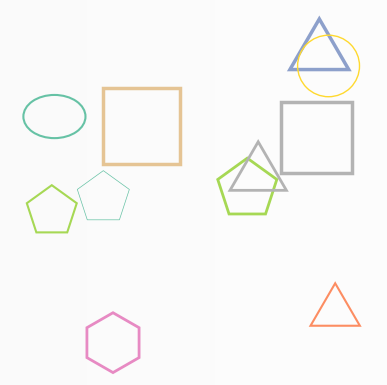[{"shape": "oval", "thickness": 1.5, "radius": 0.4, "center": [0.14, 0.697]}, {"shape": "pentagon", "thickness": 0.5, "radius": 0.35, "center": [0.267, 0.486]}, {"shape": "triangle", "thickness": 1.5, "radius": 0.37, "center": [0.865, 0.191]}, {"shape": "triangle", "thickness": 2.5, "radius": 0.44, "center": [0.824, 0.863]}, {"shape": "hexagon", "thickness": 2, "radius": 0.39, "center": [0.292, 0.11]}, {"shape": "pentagon", "thickness": 1.5, "radius": 0.34, "center": [0.134, 0.451]}, {"shape": "pentagon", "thickness": 2, "radius": 0.4, "center": [0.638, 0.509]}, {"shape": "circle", "thickness": 1, "radius": 0.4, "center": [0.848, 0.829]}, {"shape": "square", "thickness": 2.5, "radius": 0.5, "center": [0.365, 0.672]}, {"shape": "square", "thickness": 2.5, "radius": 0.46, "center": [0.816, 0.643]}, {"shape": "triangle", "thickness": 2, "radius": 0.42, "center": [0.666, 0.548]}]